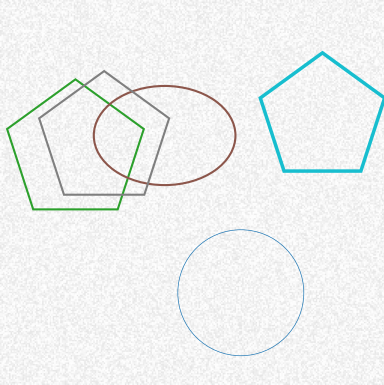[{"shape": "circle", "thickness": 0.5, "radius": 0.82, "center": [0.625, 0.24]}, {"shape": "pentagon", "thickness": 1.5, "radius": 0.93, "center": [0.196, 0.607]}, {"shape": "oval", "thickness": 1.5, "radius": 0.92, "center": [0.428, 0.648]}, {"shape": "pentagon", "thickness": 1.5, "radius": 0.89, "center": [0.271, 0.638]}, {"shape": "pentagon", "thickness": 2.5, "radius": 0.85, "center": [0.838, 0.693]}]